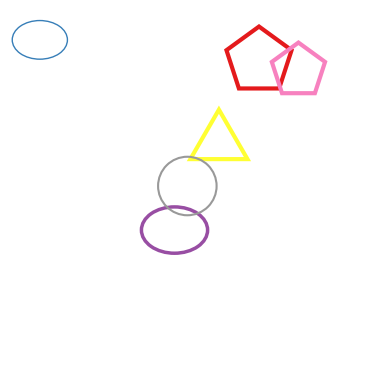[{"shape": "pentagon", "thickness": 3, "radius": 0.44, "center": [0.673, 0.842]}, {"shape": "oval", "thickness": 1, "radius": 0.36, "center": [0.103, 0.896]}, {"shape": "oval", "thickness": 2.5, "radius": 0.43, "center": [0.453, 0.402]}, {"shape": "triangle", "thickness": 3, "radius": 0.43, "center": [0.569, 0.63]}, {"shape": "pentagon", "thickness": 3, "radius": 0.36, "center": [0.775, 0.817]}, {"shape": "circle", "thickness": 1.5, "radius": 0.38, "center": [0.487, 0.517]}]